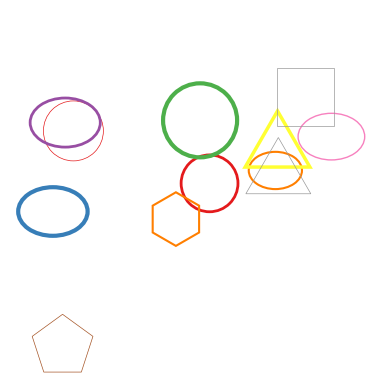[{"shape": "circle", "thickness": 2, "radius": 0.37, "center": [0.544, 0.524]}, {"shape": "circle", "thickness": 0.5, "radius": 0.39, "center": [0.191, 0.66]}, {"shape": "oval", "thickness": 3, "radius": 0.45, "center": [0.137, 0.451]}, {"shape": "circle", "thickness": 3, "radius": 0.48, "center": [0.52, 0.687]}, {"shape": "oval", "thickness": 2, "radius": 0.46, "center": [0.169, 0.682]}, {"shape": "oval", "thickness": 1.5, "radius": 0.35, "center": [0.715, 0.557]}, {"shape": "hexagon", "thickness": 1.5, "radius": 0.35, "center": [0.457, 0.431]}, {"shape": "triangle", "thickness": 2.5, "radius": 0.49, "center": [0.721, 0.615]}, {"shape": "pentagon", "thickness": 0.5, "radius": 0.41, "center": [0.163, 0.101]}, {"shape": "oval", "thickness": 1, "radius": 0.43, "center": [0.861, 0.645]}, {"shape": "square", "thickness": 0.5, "radius": 0.37, "center": [0.793, 0.748]}, {"shape": "triangle", "thickness": 0.5, "radius": 0.49, "center": [0.723, 0.545]}]